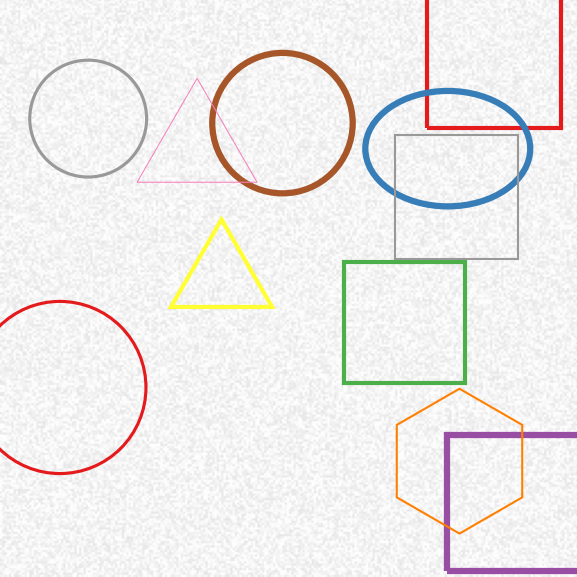[{"shape": "square", "thickness": 2, "radius": 0.58, "center": [0.856, 0.893]}, {"shape": "circle", "thickness": 1.5, "radius": 0.75, "center": [0.104, 0.328]}, {"shape": "oval", "thickness": 3, "radius": 0.71, "center": [0.775, 0.742]}, {"shape": "square", "thickness": 2, "radius": 0.53, "center": [0.701, 0.44]}, {"shape": "square", "thickness": 3, "radius": 0.59, "center": [0.891, 0.128]}, {"shape": "hexagon", "thickness": 1, "radius": 0.63, "center": [0.796, 0.201]}, {"shape": "triangle", "thickness": 2, "radius": 0.51, "center": [0.384, 0.518]}, {"shape": "circle", "thickness": 3, "radius": 0.61, "center": [0.489, 0.786]}, {"shape": "triangle", "thickness": 0.5, "radius": 0.6, "center": [0.341, 0.744]}, {"shape": "circle", "thickness": 1.5, "radius": 0.51, "center": [0.153, 0.794]}, {"shape": "square", "thickness": 1, "radius": 0.53, "center": [0.791, 0.658]}]